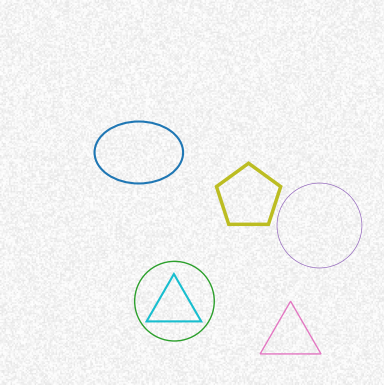[{"shape": "oval", "thickness": 1.5, "radius": 0.57, "center": [0.361, 0.604]}, {"shape": "circle", "thickness": 1, "radius": 0.52, "center": [0.453, 0.218]}, {"shape": "circle", "thickness": 0.5, "radius": 0.55, "center": [0.83, 0.414]}, {"shape": "triangle", "thickness": 1, "radius": 0.46, "center": [0.755, 0.126]}, {"shape": "pentagon", "thickness": 2.5, "radius": 0.44, "center": [0.646, 0.488]}, {"shape": "triangle", "thickness": 1.5, "radius": 0.41, "center": [0.452, 0.206]}]